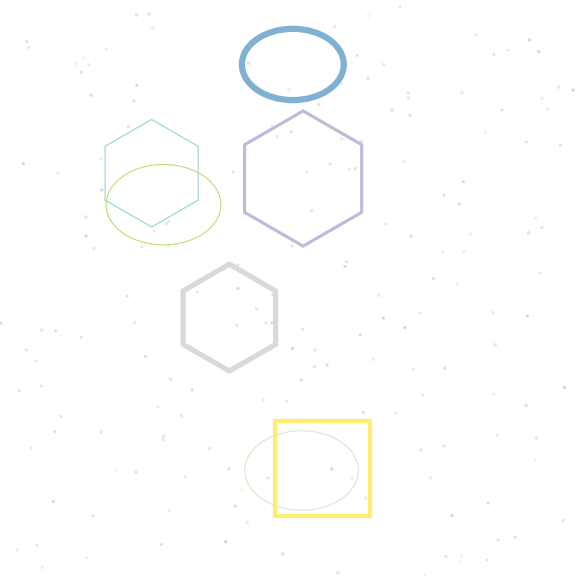[{"shape": "hexagon", "thickness": 0.5, "radius": 0.47, "center": [0.263, 0.699]}, {"shape": "hexagon", "thickness": 1.5, "radius": 0.59, "center": [0.525, 0.69]}, {"shape": "oval", "thickness": 3, "radius": 0.44, "center": [0.507, 0.888]}, {"shape": "oval", "thickness": 0.5, "radius": 0.5, "center": [0.283, 0.645]}, {"shape": "hexagon", "thickness": 2.5, "radius": 0.46, "center": [0.397, 0.449]}, {"shape": "oval", "thickness": 0.5, "radius": 0.49, "center": [0.522, 0.184]}, {"shape": "square", "thickness": 2, "radius": 0.41, "center": [0.559, 0.187]}]